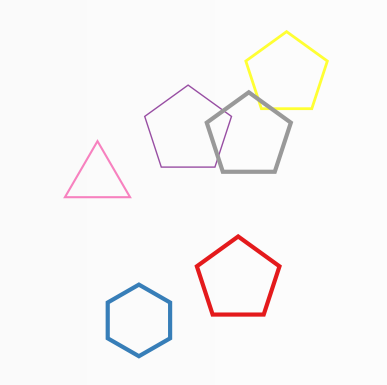[{"shape": "pentagon", "thickness": 3, "radius": 0.56, "center": [0.615, 0.274]}, {"shape": "hexagon", "thickness": 3, "radius": 0.46, "center": [0.359, 0.168]}, {"shape": "pentagon", "thickness": 1, "radius": 0.59, "center": [0.485, 0.661]}, {"shape": "pentagon", "thickness": 2, "radius": 0.55, "center": [0.74, 0.807]}, {"shape": "triangle", "thickness": 1.5, "radius": 0.49, "center": [0.252, 0.536]}, {"shape": "pentagon", "thickness": 3, "radius": 0.57, "center": [0.642, 0.646]}]